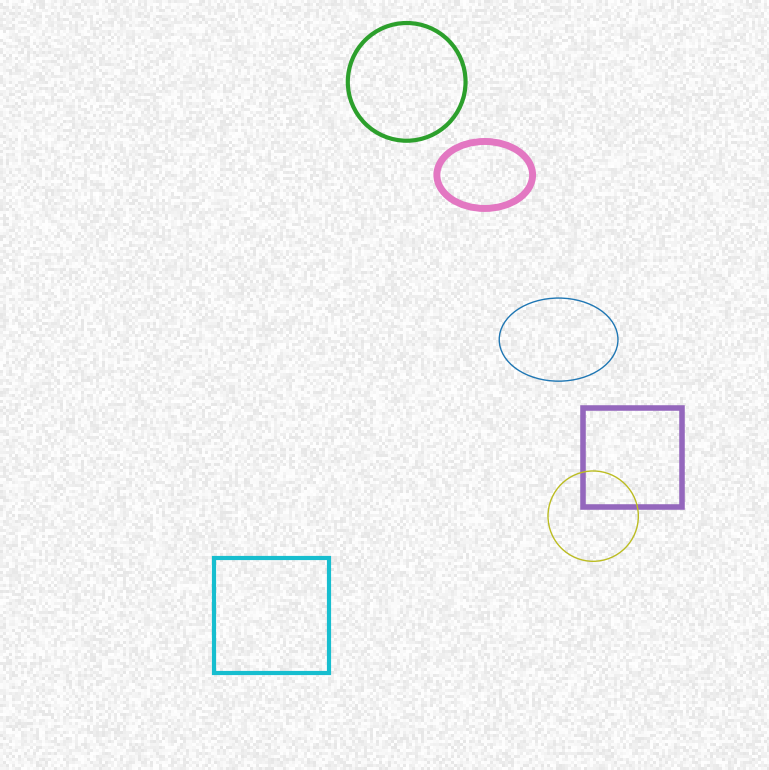[{"shape": "oval", "thickness": 0.5, "radius": 0.39, "center": [0.725, 0.559]}, {"shape": "circle", "thickness": 1.5, "radius": 0.38, "center": [0.528, 0.894]}, {"shape": "square", "thickness": 2, "radius": 0.32, "center": [0.822, 0.406]}, {"shape": "oval", "thickness": 2.5, "radius": 0.31, "center": [0.63, 0.773]}, {"shape": "circle", "thickness": 0.5, "radius": 0.29, "center": [0.77, 0.33]}, {"shape": "square", "thickness": 1.5, "radius": 0.37, "center": [0.353, 0.201]}]